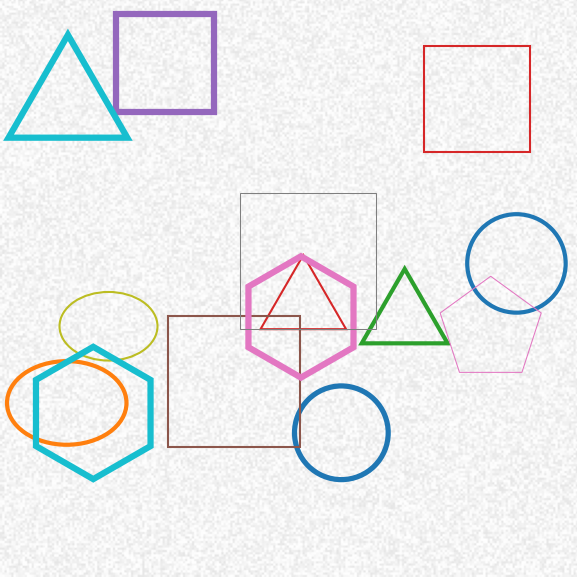[{"shape": "circle", "thickness": 2.5, "radius": 0.41, "center": [0.591, 0.25]}, {"shape": "circle", "thickness": 2, "radius": 0.43, "center": [0.894, 0.543]}, {"shape": "oval", "thickness": 2, "radius": 0.52, "center": [0.116, 0.301]}, {"shape": "triangle", "thickness": 2, "radius": 0.43, "center": [0.701, 0.448]}, {"shape": "square", "thickness": 1, "radius": 0.46, "center": [0.827, 0.827]}, {"shape": "triangle", "thickness": 1, "radius": 0.43, "center": [0.525, 0.472]}, {"shape": "square", "thickness": 3, "radius": 0.42, "center": [0.286, 0.891]}, {"shape": "square", "thickness": 1, "radius": 0.57, "center": [0.405, 0.339]}, {"shape": "hexagon", "thickness": 3, "radius": 0.53, "center": [0.521, 0.45]}, {"shape": "pentagon", "thickness": 0.5, "radius": 0.46, "center": [0.85, 0.429]}, {"shape": "square", "thickness": 0.5, "radius": 0.59, "center": [0.534, 0.547]}, {"shape": "oval", "thickness": 1, "radius": 0.42, "center": [0.188, 0.434]}, {"shape": "triangle", "thickness": 3, "radius": 0.59, "center": [0.118, 0.82]}, {"shape": "hexagon", "thickness": 3, "radius": 0.57, "center": [0.161, 0.284]}]